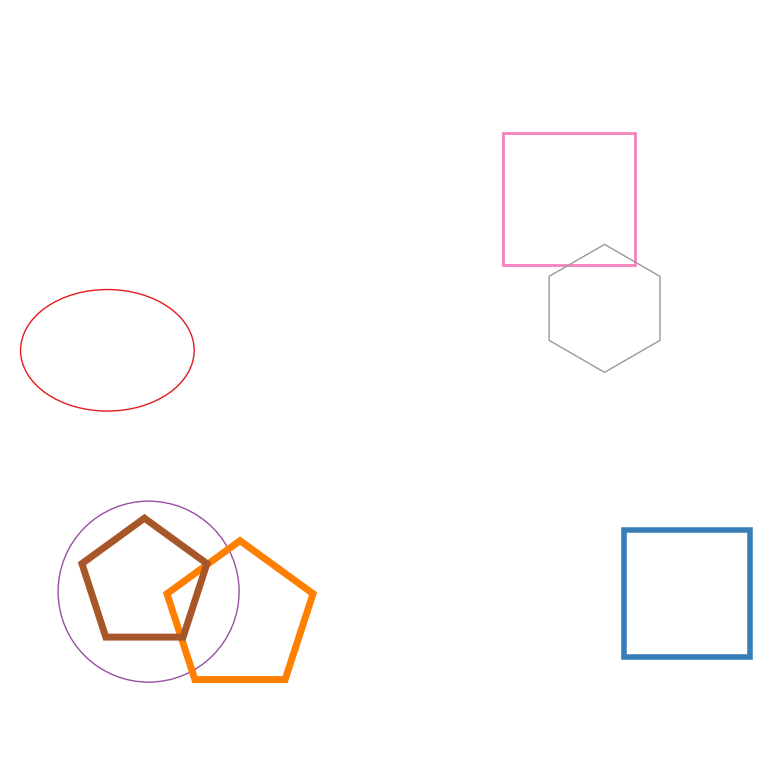[{"shape": "oval", "thickness": 0.5, "radius": 0.56, "center": [0.139, 0.545]}, {"shape": "square", "thickness": 2, "radius": 0.41, "center": [0.892, 0.229]}, {"shape": "circle", "thickness": 0.5, "radius": 0.59, "center": [0.193, 0.232]}, {"shape": "pentagon", "thickness": 2.5, "radius": 0.5, "center": [0.312, 0.198]}, {"shape": "pentagon", "thickness": 2.5, "radius": 0.43, "center": [0.188, 0.242]}, {"shape": "square", "thickness": 1, "radius": 0.43, "center": [0.739, 0.742]}, {"shape": "hexagon", "thickness": 0.5, "radius": 0.42, "center": [0.785, 0.6]}]